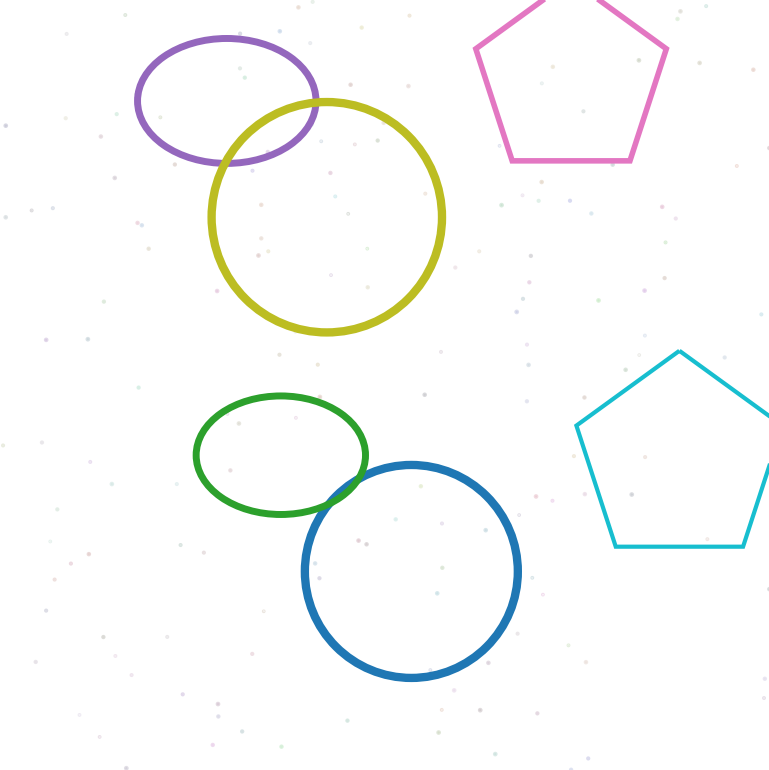[{"shape": "circle", "thickness": 3, "radius": 0.69, "center": [0.534, 0.258]}, {"shape": "oval", "thickness": 2.5, "radius": 0.55, "center": [0.365, 0.409]}, {"shape": "oval", "thickness": 2.5, "radius": 0.58, "center": [0.295, 0.869]}, {"shape": "pentagon", "thickness": 2, "radius": 0.65, "center": [0.742, 0.896]}, {"shape": "circle", "thickness": 3, "radius": 0.75, "center": [0.424, 0.718]}, {"shape": "pentagon", "thickness": 1.5, "radius": 0.7, "center": [0.882, 0.404]}]